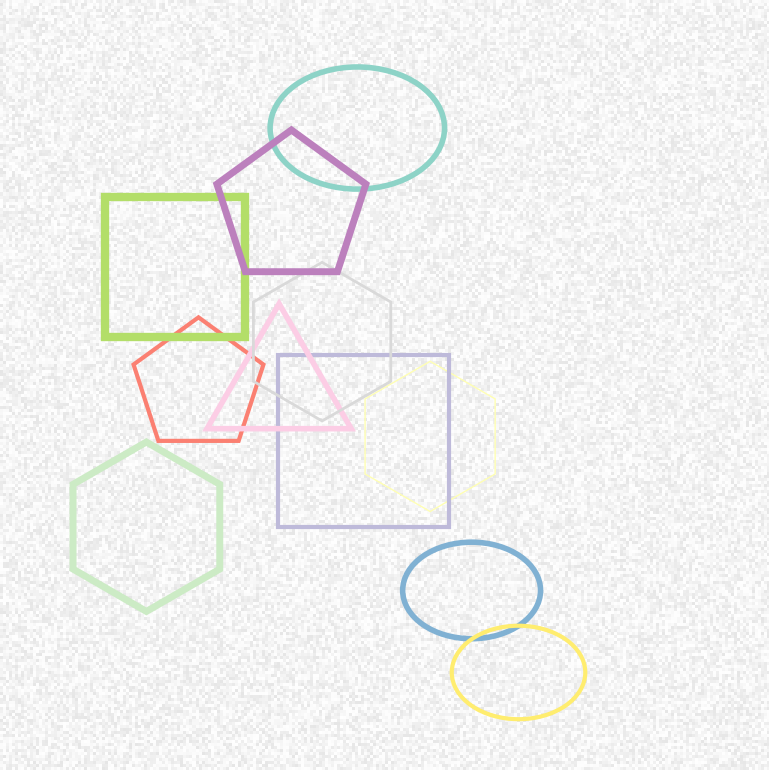[{"shape": "oval", "thickness": 2, "radius": 0.57, "center": [0.464, 0.834]}, {"shape": "hexagon", "thickness": 0.5, "radius": 0.49, "center": [0.559, 0.433]}, {"shape": "square", "thickness": 1.5, "radius": 0.56, "center": [0.472, 0.427]}, {"shape": "pentagon", "thickness": 1.5, "radius": 0.44, "center": [0.258, 0.499]}, {"shape": "oval", "thickness": 2, "radius": 0.45, "center": [0.612, 0.233]}, {"shape": "square", "thickness": 3, "radius": 0.46, "center": [0.227, 0.653]}, {"shape": "triangle", "thickness": 2, "radius": 0.54, "center": [0.362, 0.497]}, {"shape": "hexagon", "thickness": 1, "radius": 0.52, "center": [0.418, 0.556]}, {"shape": "pentagon", "thickness": 2.5, "radius": 0.51, "center": [0.378, 0.729]}, {"shape": "hexagon", "thickness": 2.5, "radius": 0.55, "center": [0.19, 0.316]}, {"shape": "oval", "thickness": 1.5, "radius": 0.43, "center": [0.673, 0.127]}]